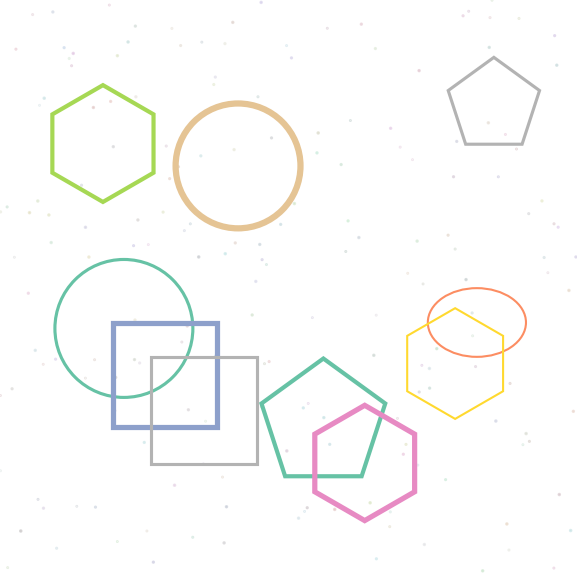[{"shape": "circle", "thickness": 1.5, "radius": 0.6, "center": [0.215, 0.43]}, {"shape": "pentagon", "thickness": 2, "radius": 0.56, "center": [0.56, 0.266]}, {"shape": "oval", "thickness": 1, "radius": 0.42, "center": [0.826, 0.441]}, {"shape": "square", "thickness": 2.5, "radius": 0.45, "center": [0.286, 0.35]}, {"shape": "hexagon", "thickness": 2.5, "radius": 0.5, "center": [0.632, 0.197]}, {"shape": "hexagon", "thickness": 2, "radius": 0.51, "center": [0.178, 0.751]}, {"shape": "hexagon", "thickness": 1, "radius": 0.48, "center": [0.788, 0.37]}, {"shape": "circle", "thickness": 3, "radius": 0.54, "center": [0.412, 0.712]}, {"shape": "square", "thickness": 1.5, "radius": 0.46, "center": [0.353, 0.288]}, {"shape": "pentagon", "thickness": 1.5, "radius": 0.42, "center": [0.855, 0.817]}]